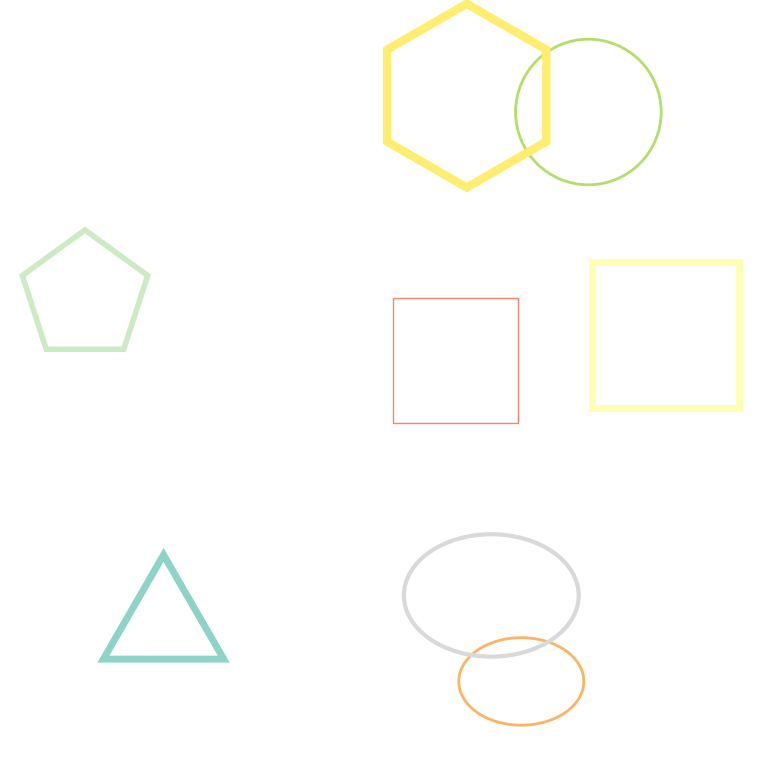[{"shape": "triangle", "thickness": 2.5, "radius": 0.45, "center": [0.212, 0.189]}, {"shape": "square", "thickness": 2.5, "radius": 0.48, "center": [0.864, 0.565]}, {"shape": "square", "thickness": 0.5, "radius": 0.41, "center": [0.592, 0.531]}, {"shape": "oval", "thickness": 1, "radius": 0.41, "center": [0.677, 0.115]}, {"shape": "circle", "thickness": 1, "radius": 0.47, "center": [0.764, 0.855]}, {"shape": "oval", "thickness": 1.5, "radius": 0.57, "center": [0.638, 0.227]}, {"shape": "pentagon", "thickness": 2, "radius": 0.43, "center": [0.11, 0.616]}, {"shape": "hexagon", "thickness": 3, "radius": 0.6, "center": [0.606, 0.876]}]